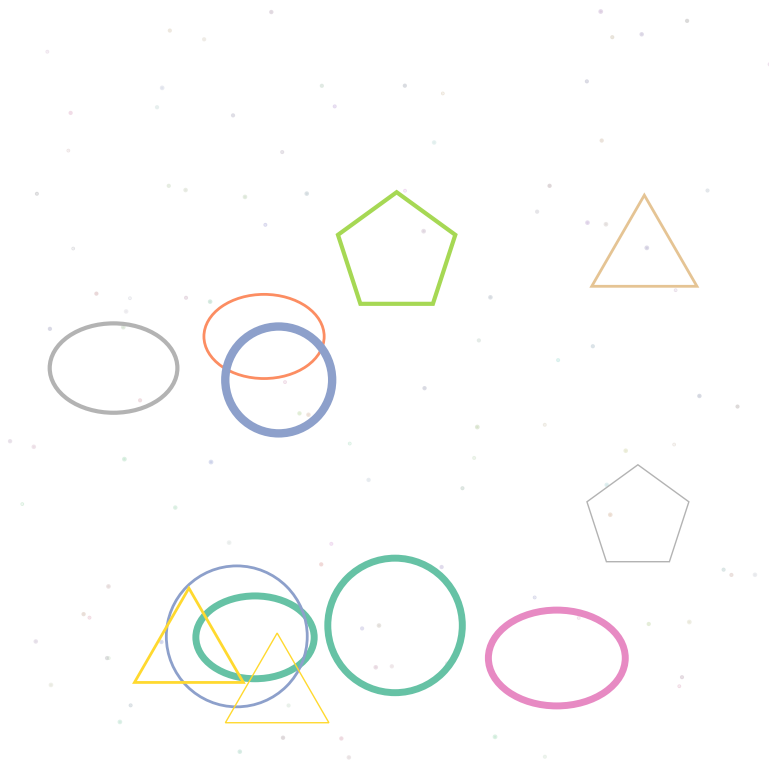[{"shape": "circle", "thickness": 2.5, "radius": 0.44, "center": [0.513, 0.188]}, {"shape": "oval", "thickness": 2.5, "radius": 0.38, "center": [0.331, 0.172]}, {"shape": "oval", "thickness": 1, "radius": 0.39, "center": [0.343, 0.563]}, {"shape": "circle", "thickness": 3, "radius": 0.35, "center": [0.362, 0.507]}, {"shape": "circle", "thickness": 1, "radius": 0.46, "center": [0.308, 0.174]}, {"shape": "oval", "thickness": 2.5, "radius": 0.44, "center": [0.723, 0.145]}, {"shape": "pentagon", "thickness": 1.5, "radius": 0.4, "center": [0.515, 0.67]}, {"shape": "triangle", "thickness": 1, "radius": 0.41, "center": [0.245, 0.155]}, {"shape": "triangle", "thickness": 0.5, "radius": 0.39, "center": [0.36, 0.1]}, {"shape": "triangle", "thickness": 1, "radius": 0.39, "center": [0.837, 0.668]}, {"shape": "oval", "thickness": 1.5, "radius": 0.41, "center": [0.147, 0.522]}, {"shape": "pentagon", "thickness": 0.5, "radius": 0.35, "center": [0.828, 0.327]}]